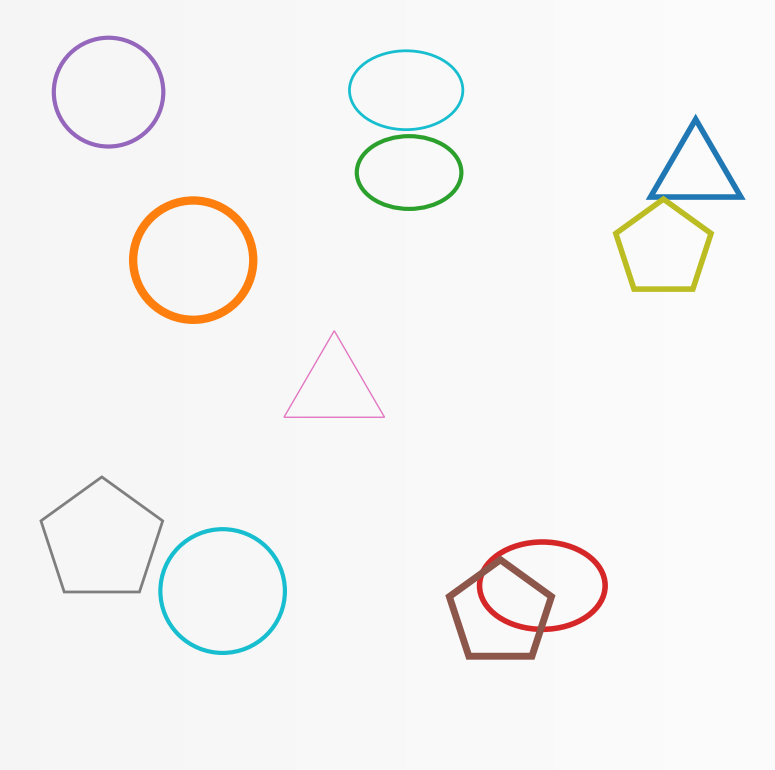[{"shape": "triangle", "thickness": 2, "radius": 0.34, "center": [0.898, 0.778]}, {"shape": "circle", "thickness": 3, "radius": 0.39, "center": [0.249, 0.662]}, {"shape": "oval", "thickness": 1.5, "radius": 0.34, "center": [0.528, 0.776]}, {"shape": "oval", "thickness": 2, "radius": 0.41, "center": [0.7, 0.239]}, {"shape": "circle", "thickness": 1.5, "radius": 0.35, "center": [0.14, 0.88]}, {"shape": "pentagon", "thickness": 2.5, "radius": 0.35, "center": [0.646, 0.204]}, {"shape": "triangle", "thickness": 0.5, "radius": 0.37, "center": [0.431, 0.496]}, {"shape": "pentagon", "thickness": 1, "radius": 0.41, "center": [0.131, 0.298]}, {"shape": "pentagon", "thickness": 2, "radius": 0.32, "center": [0.856, 0.677]}, {"shape": "circle", "thickness": 1.5, "radius": 0.4, "center": [0.287, 0.232]}, {"shape": "oval", "thickness": 1, "radius": 0.37, "center": [0.524, 0.883]}]